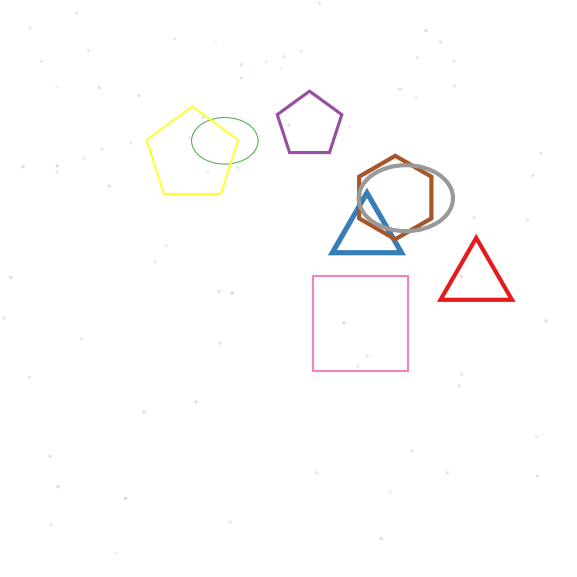[{"shape": "triangle", "thickness": 2, "radius": 0.36, "center": [0.825, 0.516]}, {"shape": "triangle", "thickness": 2.5, "radius": 0.35, "center": [0.635, 0.596]}, {"shape": "oval", "thickness": 0.5, "radius": 0.29, "center": [0.389, 0.755]}, {"shape": "pentagon", "thickness": 1.5, "radius": 0.29, "center": [0.536, 0.783]}, {"shape": "pentagon", "thickness": 1, "radius": 0.42, "center": [0.333, 0.731]}, {"shape": "hexagon", "thickness": 2, "radius": 0.36, "center": [0.684, 0.657]}, {"shape": "square", "thickness": 1, "radius": 0.41, "center": [0.624, 0.439]}, {"shape": "oval", "thickness": 2, "radius": 0.41, "center": [0.703, 0.656]}]